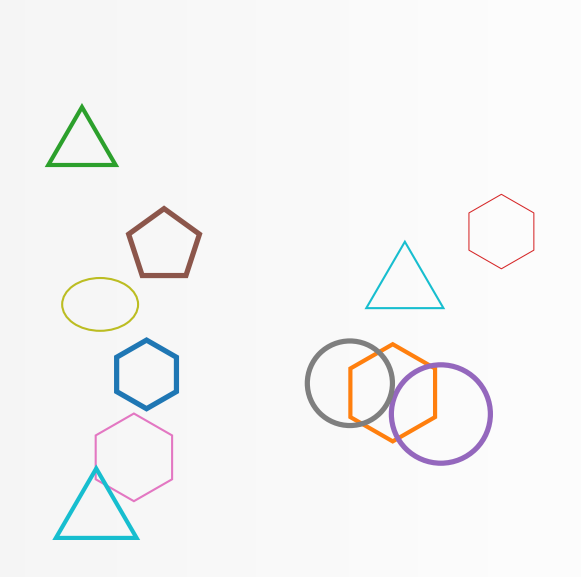[{"shape": "hexagon", "thickness": 2.5, "radius": 0.3, "center": [0.252, 0.351]}, {"shape": "hexagon", "thickness": 2, "radius": 0.42, "center": [0.676, 0.319]}, {"shape": "triangle", "thickness": 2, "radius": 0.33, "center": [0.141, 0.747]}, {"shape": "hexagon", "thickness": 0.5, "radius": 0.32, "center": [0.863, 0.598]}, {"shape": "circle", "thickness": 2.5, "radius": 0.43, "center": [0.759, 0.282]}, {"shape": "pentagon", "thickness": 2.5, "radius": 0.32, "center": [0.282, 0.574]}, {"shape": "hexagon", "thickness": 1, "radius": 0.38, "center": [0.23, 0.207]}, {"shape": "circle", "thickness": 2.5, "radius": 0.37, "center": [0.602, 0.335]}, {"shape": "oval", "thickness": 1, "radius": 0.33, "center": [0.172, 0.472]}, {"shape": "triangle", "thickness": 1, "radius": 0.38, "center": [0.697, 0.504]}, {"shape": "triangle", "thickness": 2, "radius": 0.4, "center": [0.166, 0.108]}]